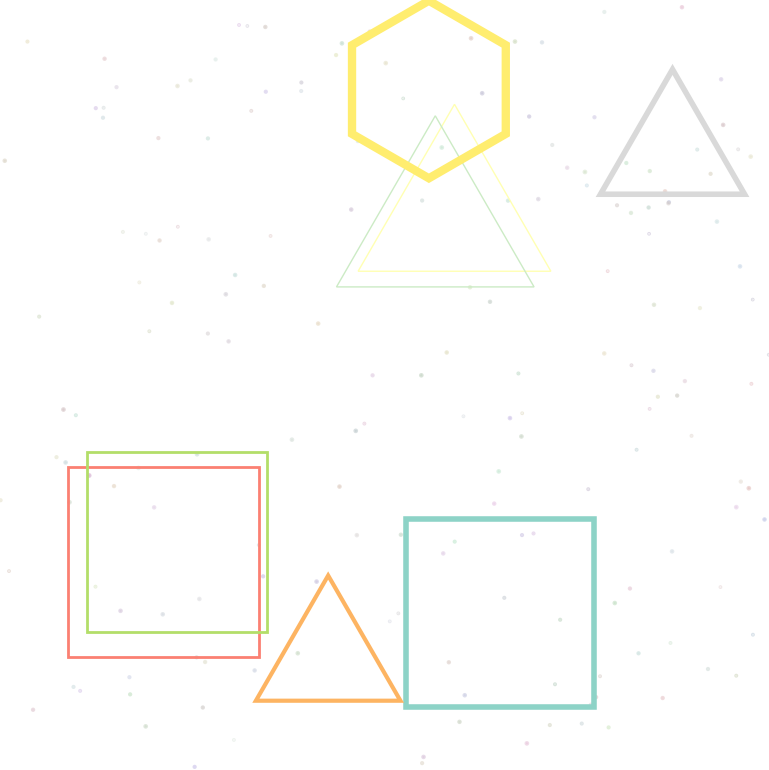[{"shape": "square", "thickness": 2, "radius": 0.61, "center": [0.65, 0.204]}, {"shape": "triangle", "thickness": 0.5, "radius": 0.72, "center": [0.59, 0.72]}, {"shape": "square", "thickness": 1, "radius": 0.62, "center": [0.213, 0.27]}, {"shape": "triangle", "thickness": 1.5, "radius": 0.54, "center": [0.426, 0.144]}, {"shape": "square", "thickness": 1, "radius": 0.58, "center": [0.23, 0.296]}, {"shape": "triangle", "thickness": 2, "radius": 0.54, "center": [0.873, 0.802]}, {"shape": "triangle", "thickness": 0.5, "radius": 0.74, "center": [0.565, 0.701]}, {"shape": "hexagon", "thickness": 3, "radius": 0.58, "center": [0.557, 0.884]}]